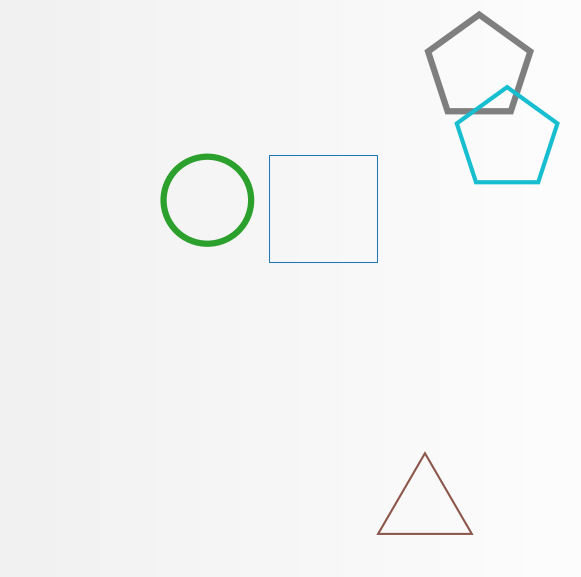[{"shape": "square", "thickness": 0.5, "radius": 0.46, "center": [0.555, 0.638]}, {"shape": "circle", "thickness": 3, "radius": 0.38, "center": [0.357, 0.652]}, {"shape": "triangle", "thickness": 1, "radius": 0.47, "center": [0.731, 0.121]}, {"shape": "pentagon", "thickness": 3, "radius": 0.46, "center": [0.824, 0.881]}, {"shape": "pentagon", "thickness": 2, "radius": 0.46, "center": [0.872, 0.757]}]